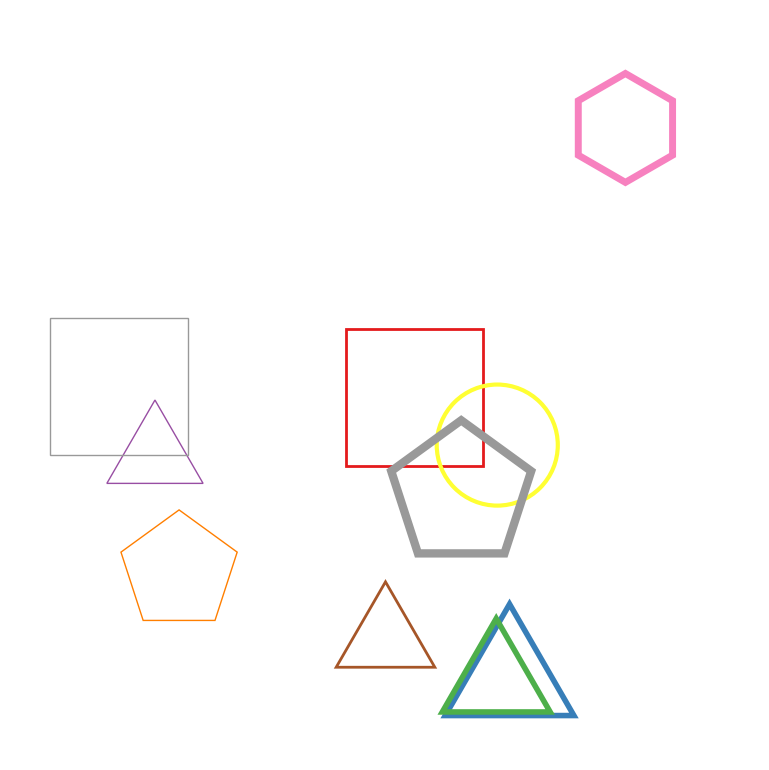[{"shape": "square", "thickness": 1, "radius": 0.45, "center": [0.538, 0.483]}, {"shape": "triangle", "thickness": 2, "radius": 0.48, "center": [0.662, 0.119]}, {"shape": "triangle", "thickness": 2, "radius": 0.4, "center": [0.644, 0.116]}, {"shape": "triangle", "thickness": 0.5, "radius": 0.36, "center": [0.201, 0.408]}, {"shape": "pentagon", "thickness": 0.5, "radius": 0.4, "center": [0.233, 0.258]}, {"shape": "circle", "thickness": 1.5, "radius": 0.39, "center": [0.646, 0.422]}, {"shape": "triangle", "thickness": 1, "radius": 0.37, "center": [0.501, 0.17]}, {"shape": "hexagon", "thickness": 2.5, "radius": 0.35, "center": [0.812, 0.834]}, {"shape": "pentagon", "thickness": 3, "radius": 0.48, "center": [0.599, 0.359]}, {"shape": "square", "thickness": 0.5, "radius": 0.45, "center": [0.154, 0.498]}]